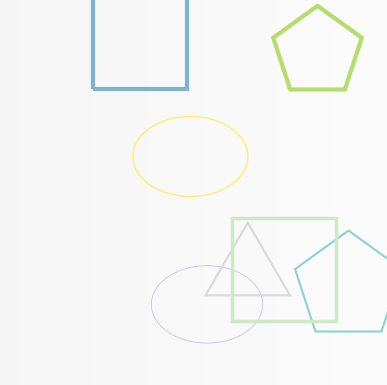[{"shape": "pentagon", "thickness": 1.5, "radius": 0.72, "center": [0.899, 0.256]}, {"shape": "oval", "thickness": 0.5, "radius": 0.72, "center": [0.534, 0.209]}, {"shape": "square", "thickness": 3, "radius": 0.61, "center": [0.362, 0.89]}, {"shape": "pentagon", "thickness": 3, "radius": 0.6, "center": [0.819, 0.865]}, {"shape": "triangle", "thickness": 1.5, "radius": 0.63, "center": [0.639, 0.296]}, {"shape": "square", "thickness": 2.5, "radius": 0.67, "center": [0.732, 0.301]}, {"shape": "oval", "thickness": 1, "radius": 0.74, "center": [0.491, 0.594]}]